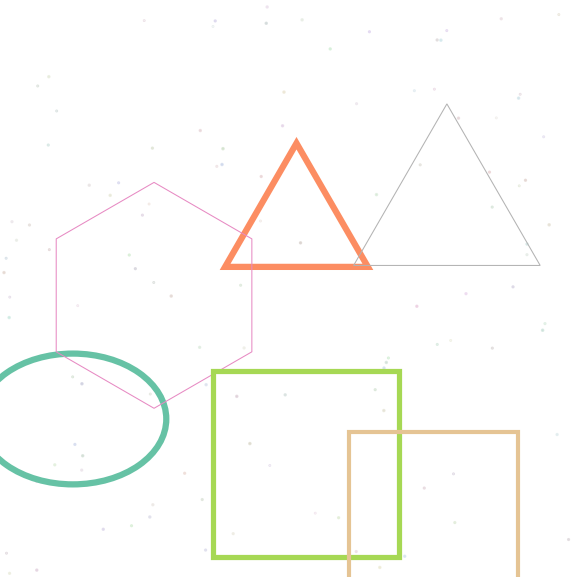[{"shape": "oval", "thickness": 3, "radius": 0.81, "center": [0.126, 0.274]}, {"shape": "triangle", "thickness": 3, "radius": 0.71, "center": [0.513, 0.608]}, {"shape": "hexagon", "thickness": 0.5, "radius": 0.98, "center": [0.267, 0.488]}, {"shape": "square", "thickness": 2.5, "radius": 0.81, "center": [0.53, 0.196]}, {"shape": "square", "thickness": 2, "radius": 0.73, "center": [0.751, 0.105]}, {"shape": "triangle", "thickness": 0.5, "radius": 0.93, "center": [0.774, 0.633]}]